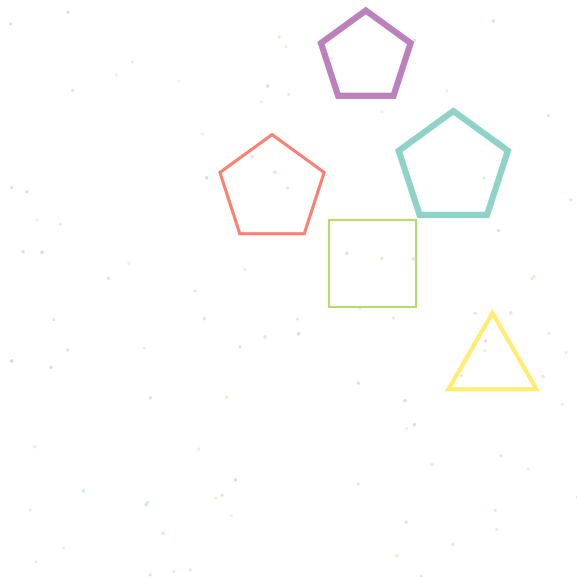[{"shape": "pentagon", "thickness": 3, "radius": 0.5, "center": [0.785, 0.707]}, {"shape": "pentagon", "thickness": 1.5, "radius": 0.47, "center": [0.471, 0.671]}, {"shape": "square", "thickness": 1, "radius": 0.38, "center": [0.644, 0.543]}, {"shape": "pentagon", "thickness": 3, "radius": 0.41, "center": [0.633, 0.899]}, {"shape": "triangle", "thickness": 2, "radius": 0.44, "center": [0.853, 0.369]}]